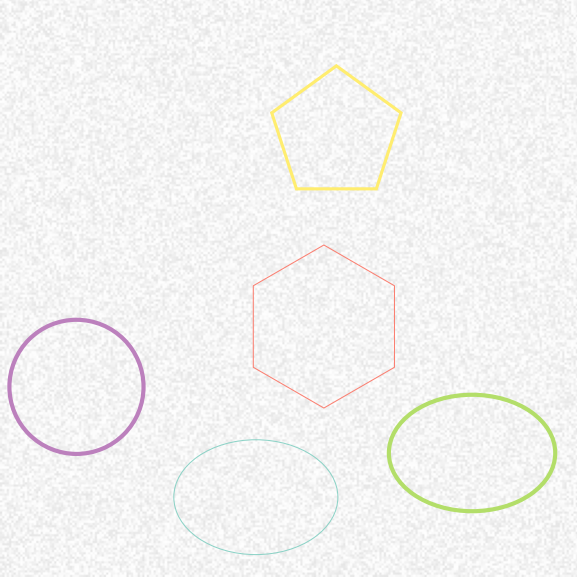[{"shape": "oval", "thickness": 0.5, "radius": 0.71, "center": [0.443, 0.138]}, {"shape": "hexagon", "thickness": 0.5, "radius": 0.71, "center": [0.561, 0.434]}, {"shape": "oval", "thickness": 2, "radius": 0.72, "center": [0.817, 0.215]}, {"shape": "circle", "thickness": 2, "radius": 0.58, "center": [0.132, 0.329]}, {"shape": "pentagon", "thickness": 1.5, "radius": 0.59, "center": [0.583, 0.767]}]